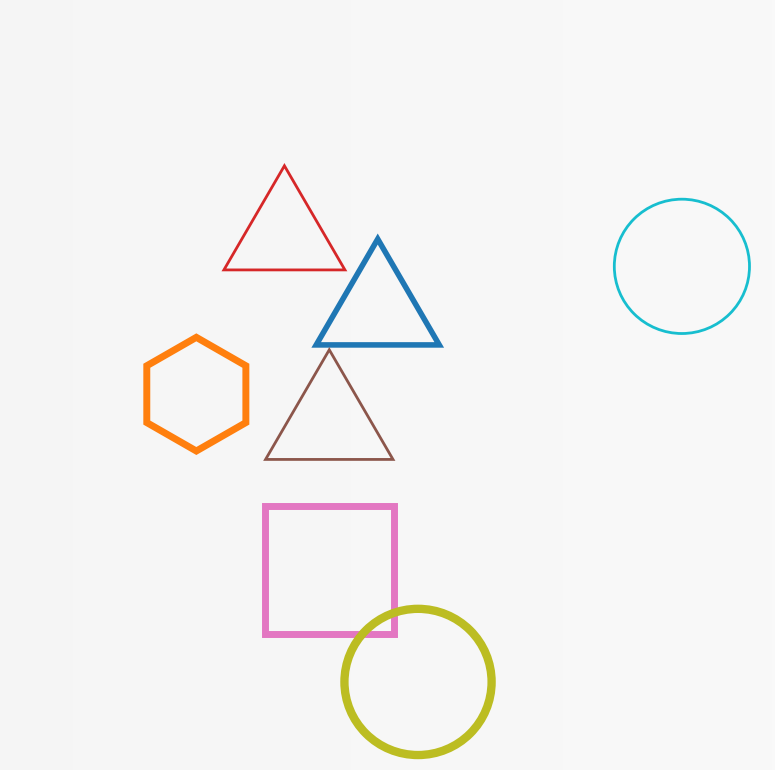[{"shape": "triangle", "thickness": 2, "radius": 0.46, "center": [0.487, 0.598]}, {"shape": "hexagon", "thickness": 2.5, "radius": 0.37, "center": [0.253, 0.488]}, {"shape": "triangle", "thickness": 1, "radius": 0.45, "center": [0.367, 0.695]}, {"shape": "triangle", "thickness": 1, "radius": 0.47, "center": [0.425, 0.451]}, {"shape": "square", "thickness": 2.5, "radius": 0.42, "center": [0.426, 0.26]}, {"shape": "circle", "thickness": 3, "radius": 0.47, "center": [0.539, 0.114]}, {"shape": "circle", "thickness": 1, "radius": 0.44, "center": [0.88, 0.654]}]